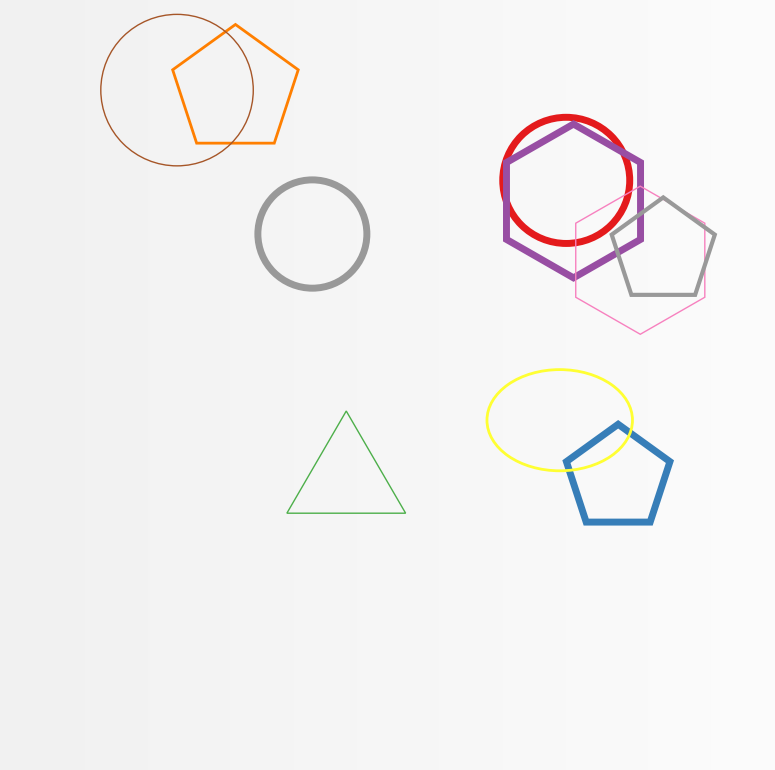[{"shape": "circle", "thickness": 2.5, "radius": 0.41, "center": [0.731, 0.766]}, {"shape": "pentagon", "thickness": 2.5, "radius": 0.35, "center": [0.798, 0.379]}, {"shape": "triangle", "thickness": 0.5, "radius": 0.44, "center": [0.447, 0.378]}, {"shape": "hexagon", "thickness": 2.5, "radius": 0.5, "center": [0.74, 0.739]}, {"shape": "pentagon", "thickness": 1, "radius": 0.43, "center": [0.304, 0.883]}, {"shape": "oval", "thickness": 1, "radius": 0.47, "center": [0.722, 0.454]}, {"shape": "circle", "thickness": 0.5, "radius": 0.49, "center": [0.228, 0.883]}, {"shape": "hexagon", "thickness": 0.5, "radius": 0.48, "center": [0.826, 0.662]}, {"shape": "pentagon", "thickness": 1.5, "radius": 0.35, "center": [0.856, 0.674]}, {"shape": "circle", "thickness": 2.5, "radius": 0.35, "center": [0.403, 0.696]}]